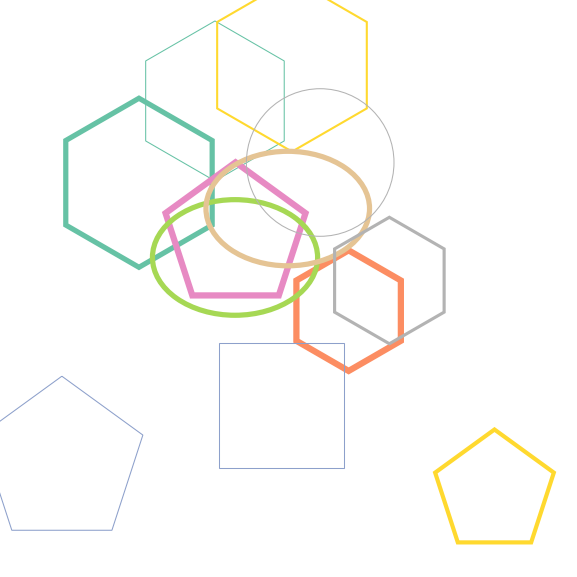[{"shape": "hexagon", "thickness": 2.5, "radius": 0.73, "center": [0.241, 0.683]}, {"shape": "hexagon", "thickness": 0.5, "radius": 0.69, "center": [0.372, 0.824]}, {"shape": "hexagon", "thickness": 3, "radius": 0.52, "center": [0.604, 0.461]}, {"shape": "square", "thickness": 0.5, "radius": 0.54, "center": [0.487, 0.297]}, {"shape": "pentagon", "thickness": 0.5, "radius": 0.74, "center": [0.107, 0.2]}, {"shape": "pentagon", "thickness": 3, "radius": 0.64, "center": [0.408, 0.591]}, {"shape": "oval", "thickness": 2.5, "radius": 0.71, "center": [0.407, 0.553]}, {"shape": "pentagon", "thickness": 2, "radius": 0.54, "center": [0.856, 0.147]}, {"shape": "hexagon", "thickness": 1, "radius": 0.75, "center": [0.506, 0.886]}, {"shape": "oval", "thickness": 2.5, "radius": 0.71, "center": [0.498, 0.638]}, {"shape": "circle", "thickness": 0.5, "radius": 0.64, "center": [0.554, 0.718]}, {"shape": "hexagon", "thickness": 1.5, "radius": 0.55, "center": [0.674, 0.513]}]